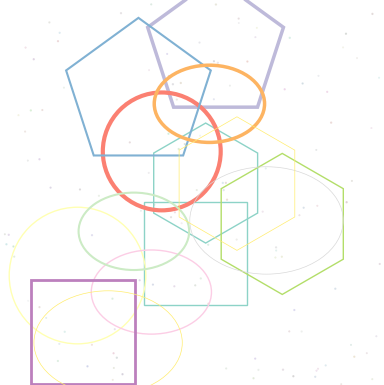[{"shape": "square", "thickness": 1, "radius": 0.67, "center": [0.508, 0.341]}, {"shape": "hexagon", "thickness": 1, "radius": 0.78, "center": [0.534, 0.525]}, {"shape": "circle", "thickness": 1, "radius": 0.89, "center": [0.201, 0.284]}, {"shape": "pentagon", "thickness": 2.5, "radius": 0.93, "center": [0.56, 0.872]}, {"shape": "circle", "thickness": 3, "radius": 0.77, "center": [0.42, 0.607]}, {"shape": "pentagon", "thickness": 1.5, "radius": 0.99, "center": [0.36, 0.756]}, {"shape": "oval", "thickness": 2.5, "radius": 0.72, "center": [0.544, 0.73]}, {"shape": "hexagon", "thickness": 1, "radius": 0.92, "center": [0.733, 0.418]}, {"shape": "oval", "thickness": 1, "radius": 0.78, "center": [0.393, 0.241]}, {"shape": "oval", "thickness": 0.5, "radius": 1.0, "center": [0.692, 0.427]}, {"shape": "square", "thickness": 2, "radius": 0.67, "center": [0.215, 0.137]}, {"shape": "oval", "thickness": 1.5, "radius": 0.72, "center": [0.348, 0.399]}, {"shape": "hexagon", "thickness": 0.5, "radius": 0.87, "center": [0.615, 0.523]}, {"shape": "oval", "thickness": 0.5, "radius": 0.96, "center": [0.281, 0.11]}]